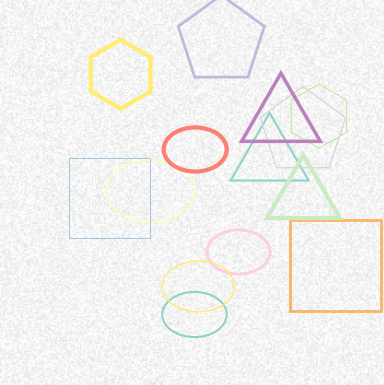[{"shape": "triangle", "thickness": 1.5, "radius": 0.59, "center": [0.7, 0.59]}, {"shape": "oval", "thickness": 1.5, "radius": 0.42, "center": [0.505, 0.183]}, {"shape": "oval", "thickness": 1, "radius": 0.58, "center": [0.391, 0.504]}, {"shape": "pentagon", "thickness": 2, "radius": 0.59, "center": [0.575, 0.895]}, {"shape": "oval", "thickness": 3, "radius": 0.41, "center": [0.507, 0.612]}, {"shape": "square", "thickness": 0.5, "radius": 0.52, "center": [0.285, 0.485]}, {"shape": "square", "thickness": 2, "radius": 0.59, "center": [0.872, 0.31]}, {"shape": "hexagon", "thickness": 0.5, "radius": 0.42, "center": [0.829, 0.698]}, {"shape": "oval", "thickness": 2, "radius": 0.41, "center": [0.619, 0.346]}, {"shape": "pentagon", "thickness": 1, "radius": 0.58, "center": [0.787, 0.659]}, {"shape": "triangle", "thickness": 2.5, "radius": 0.59, "center": [0.73, 0.692]}, {"shape": "triangle", "thickness": 3, "radius": 0.54, "center": [0.788, 0.488]}, {"shape": "hexagon", "thickness": 3, "radius": 0.45, "center": [0.313, 0.807]}, {"shape": "oval", "thickness": 1, "radius": 0.47, "center": [0.515, 0.256]}]